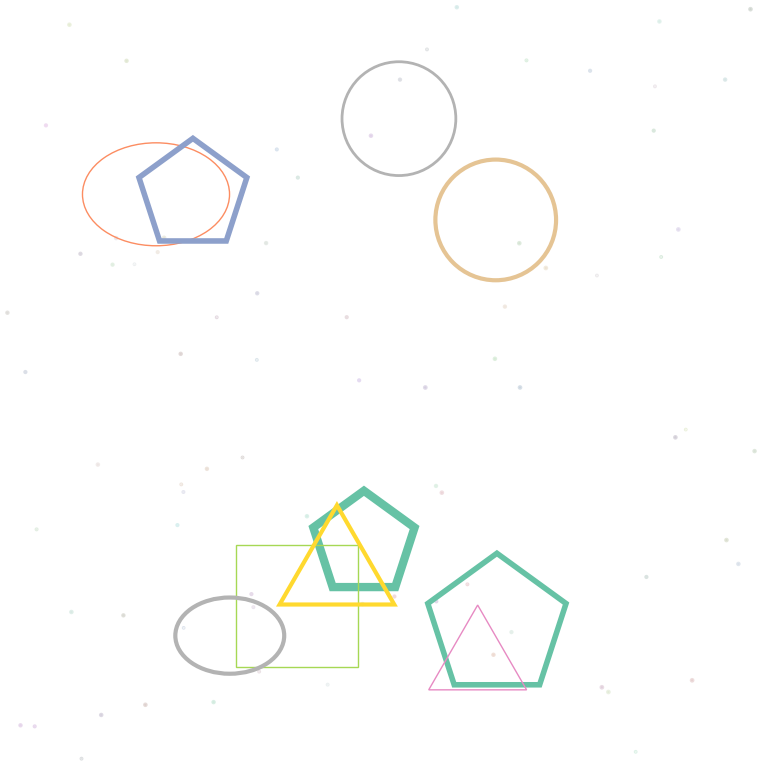[{"shape": "pentagon", "thickness": 3, "radius": 0.35, "center": [0.473, 0.294]}, {"shape": "pentagon", "thickness": 2, "radius": 0.47, "center": [0.645, 0.187]}, {"shape": "oval", "thickness": 0.5, "radius": 0.48, "center": [0.203, 0.748]}, {"shape": "pentagon", "thickness": 2, "radius": 0.37, "center": [0.251, 0.747]}, {"shape": "triangle", "thickness": 0.5, "radius": 0.37, "center": [0.62, 0.141]}, {"shape": "square", "thickness": 0.5, "radius": 0.39, "center": [0.386, 0.213]}, {"shape": "triangle", "thickness": 1.5, "radius": 0.43, "center": [0.438, 0.258]}, {"shape": "circle", "thickness": 1.5, "radius": 0.39, "center": [0.644, 0.714]}, {"shape": "oval", "thickness": 1.5, "radius": 0.35, "center": [0.298, 0.175]}, {"shape": "circle", "thickness": 1, "radius": 0.37, "center": [0.518, 0.846]}]